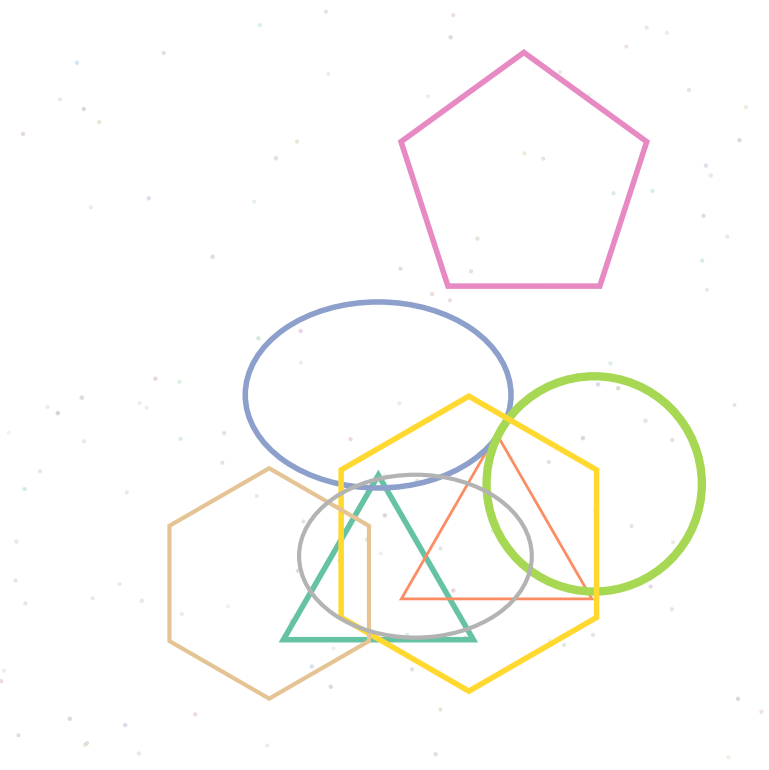[{"shape": "triangle", "thickness": 2, "radius": 0.71, "center": [0.491, 0.24]}, {"shape": "triangle", "thickness": 1, "radius": 0.71, "center": [0.645, 0.294]}, {"shape": "oval", "thickness": 2, "radius": 0.86, "center": [0.491, 0.487]}, {"shape": "pentagon", "thickness": 2, "radius": 0.84, "center": [0.68, 0.764]}, {"shape": "circle", "thickness": 3, "radius": 0.7, "center": [0.772, 0.372]}, {"shape": "hexagon", "thickness": 2, "radius": 0.96, "center": [0.609, 0.294]}, {"shape": "hexagon", "thickness": 1.5, "radius": 0.75, "center": [0.35, 0.242]}, {"shape": "oval", "thickness": 1.5, "radius": 0.76, "center": [0.54, 0.278]}]